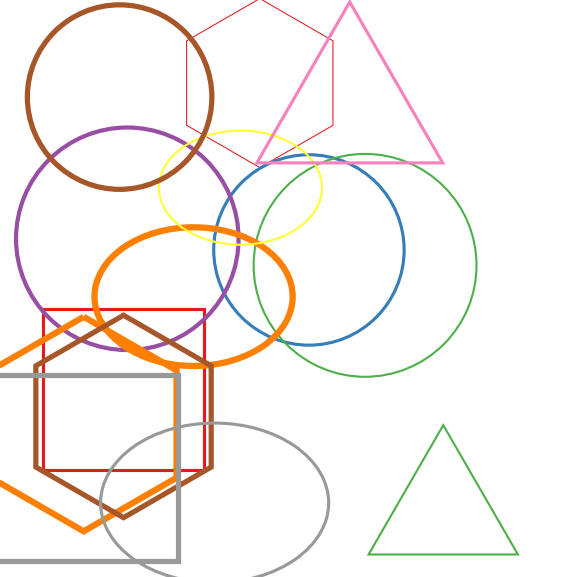[{"shape": "square", "thickness": 1.5, "radius": 0.7, "center": [0.213, 0.324]}, {"shape": "hexagon", "thickness": 0.5, "radius": 0.73, "center": [0.45, 0.855]}, {"shape": "circle", "thickness": 1.5, "radius": 0.82, "center": [0.535, 0.566]}, {"shape": "triangle", "thickness": 1, "radius": 0.75, "center": [0.768, 0.114]}, {"shape": "circle", "thickness": 1, "radius": 0.96, "center": [0.632, 0.54]}, {"shape": "circle", "thickness": 2, "radius": 0.96, "center": [0.22, 0.586]}, {"shape": "hexagon", "thickness": 3, "radius": 0.93, "center": [0.145, 0.265]}, {"shape": "oval", "thickness": 3, "radius": 0.86, "center": [0.335, 0.485]}, {"shape": "oval", "thickness": 1, "radius": 0.71, "center": [0.416, 0.674]}, {"shape": "hexagon", "thickness": 2.5, "radius": 0.88, "center": [0.214, 0.278]}, {"shape": "circle", "thickness": 2.5, "radius": 0.8, "center": [0.207, 0.831]}, {"shape": "triangle", "thickness": 1.5, "radius": 0.93, "center": [0.606, 0.81]}, {"shape": "oval", "thickness": 1.5, "radius": 0.99, "center": [0.372, 0.128]}, {"shape": "square", "thickness": 2.5, "radius": 0.81, "center": [0.147, 0.188]}]